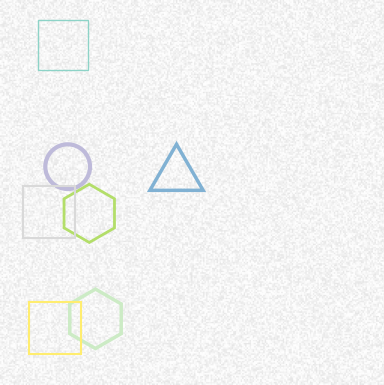[{"shape": "square", "thickness": 1, "radius": 0.32, "center": [0.164, 0.883]}, {"shape": "circle", "thickness": 3, "radius": 0.29, "center": [0.176, 0.567]}, {"shape": "triangle", "thickness": 2.5, "radius": 0.4, "center": [0.458, 0.546]}, {"shape": "hexagon", "thickness": 2, "radius": 0.38, "center": [0.232, 0.446]}, {"shape": "square", "thickness": 1.5, "radius": 0.33, "center": [0.127, 0.45]}, {"shape": "hexagon", "thickness": 2.5, "radius": 0.39, "center": [0.248, 0.172]}, {"shape": "square", "thickness": 1.5, "radius": 0.34, "center": [0.143, 0.148]}]